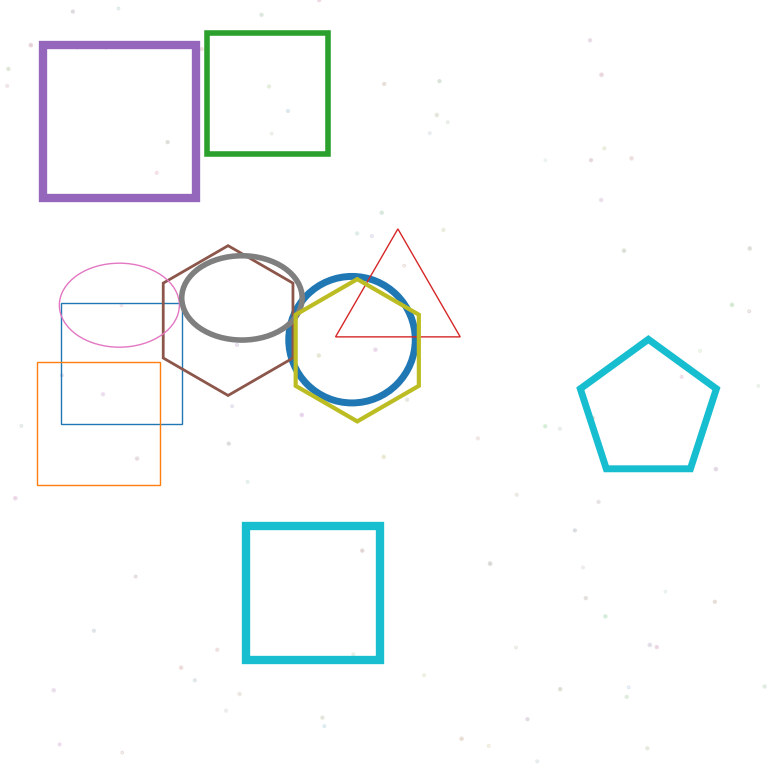[{"shape": "circle", "thickness": 2.5, "radius": 0.41, "center": [0.457, 0.559]}, {"shape": "square", "thickness": 0.5, "radius": 0.39, "center": [0.158, 0.528]}, {"shape": "square", "thickness": 0.5, "radius": 0.4, "center": [0.128, 0.45]}, {"shape": "square", "thickness": 2, "radius": 0.39, "center": [0.348, 0.879]}, {"shape": "triangle", "thickness": 0.5, "radius": 0.47, "center": [0.517, 0.609]}, {"shape": "square", "thickness": 3, "radius": 0.5, "center": [0.156, 0.843]}, {"shape": "hexagon", "thickness": 1, "radius": 0.49, "center": [0.296, 0.584]}, {"shape": "oval", "thickness": 0.5, "radius": 0.39, "center": [0.155, 0.604]}, {"shape": "oval", "thickness": 2, "radius": 0.39, "center": [0.314, 0.613]}, {"shape": "hexagon", "thickness": 1.5, "radius": 0.46, "center": [0.464, 0.545]}, {"shape": "square", "thickness": 3, "radius": 0.43, "center": [0.407, 0.23]}, {"shape": "pentagon", "thickness": 2.5, "radius": 0.46, "center": [0.842, 0.466]}]